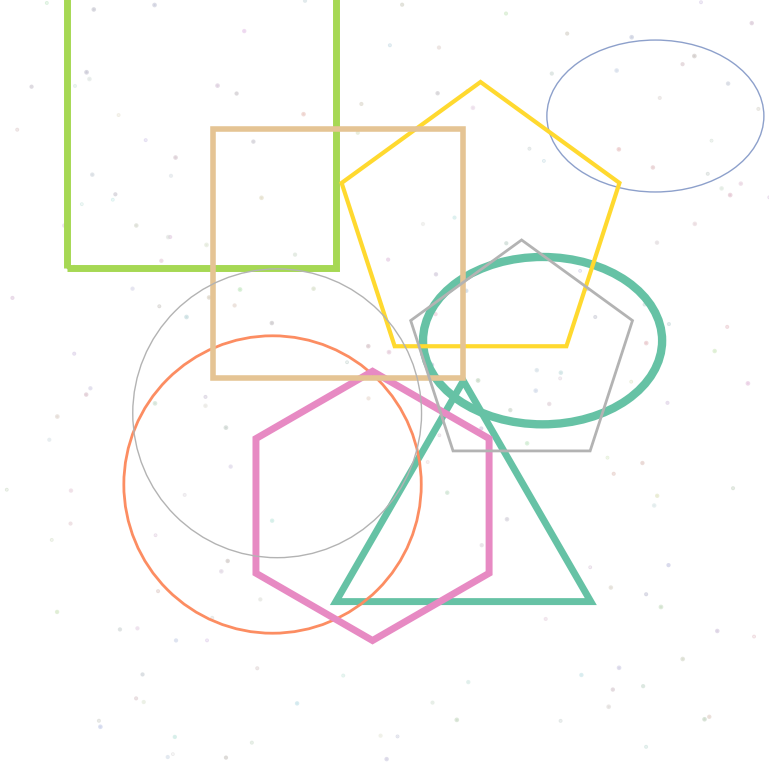[{"shape": "triangle", "thickness": 2.5, "radius": 0.96, "center": [0.602, 0.314]}, {"shape": "oval", "thickness": 3, "radius": 0.78, "center": [0.705, 0.558]}, {"shape": "circle", "thickness": 1, "radius": 0.97, "center": [0.354, 0.371]}, {"shape": "oval", "thickness": 0.5, "radius": 0.7, "center": [0.851, 0.849]}, {"shape": "hexagon", "thickness": 2.5, "radius": 0.87, "center": [0.484, 0.343]}, {"shape": "square", "thickness": 2.5, "radius": 0.87, "center": [0.261, 0.827]}, {"shape": "pentagon", "thickness": 1.5, "radius": 0.95, "center": [0.624, 0.704]}, {"shape": "square", "thickness": 2, "radius": 0.81, "center": [0.439, 0.671]}, {"shape": "pentagon", "thickness": 1, "radius": 0.76, "center": [0.677, 0.537]}, {"shape": "circle", "thickness": 0.5, "radius": 0.94, "center": [0.36, 0.463]}]